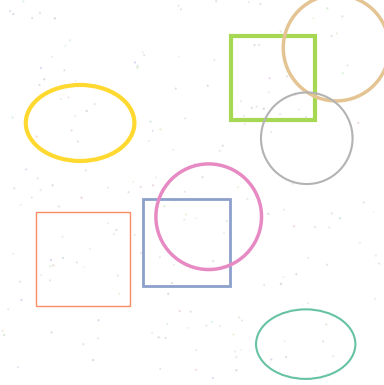[{"shape": "oval", "thickness": 1.5, "radius": 0.65, "center": [0.794, 0.106]}, {"shape": "square", "thickness": 1, "radius": 0.61, "center": [0.216, 0.328]}, {"shape": "square", "thickness": 2, "radius": 0.56, "center": [0.484, 0.371]}, {"shape": "circle", "thickness": 2.5, "radius": 0.69, "center": [0.542, 0.437]}, {"shape": "square", "thickness": 3, "radius": 0.55, "center": [0.708, 0.797]}, {"shape": "oval", "thickness": 3, "radius": 0.71, "center": [0.208, 0.681]}, {"shape": "circle", "thickness": 2.5, "radius": 0.69, "center": [0.873, 0.876]}, {"shape": "circle", "thickness": 1.5, "radius": 0.59, "center": [0.797, 0.641]}]